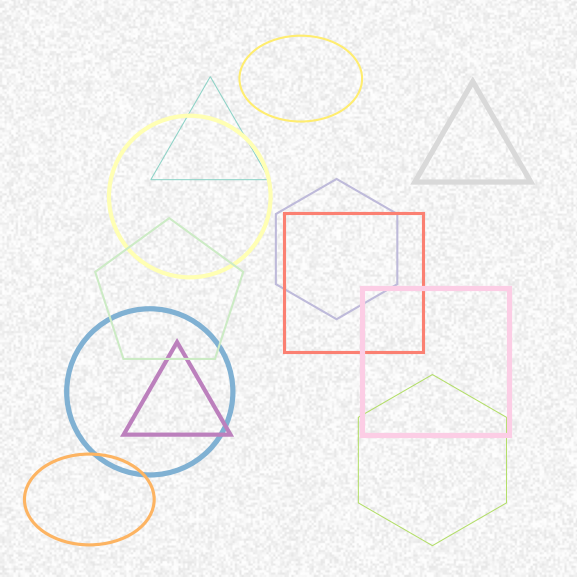[{"shape": "triangle", "thickness": 0.5, "radius": 0.59, "center": [0.364, 0.747]}, {"shape": "circle", "thickness": 2, "radius": 0.7, "center": [0.329, 0.659]}, {"shape": "hexagon", "thickness": 1, "radius": 0.61, "center": [0.583, 0.568]}, {"shape": "square", "thickness": 1.5, "radius": 0.6, "center": [0.612, 0.51]}, {"shape": "circle", "thickness": 2.5, "radius": 0.72, "center": [0.259, 0.321]}, {"shape": "oval", "thickness": 1.5, "radius": 0.56, "center": [0.155, 0.134]}, {"shape": "hexagon", "thickness": 0.5, "radius": 0.74, "center": [0.749, 0.202]}, {"shape": "square", "thickness": 2.5, "radius": 0.63, "center": [0.754, 0.373]}, {"shape": "triangle", "thickness": 2.5, "radius": 0.58, "center": [0.819, 0.742]}, {"shape": "triangle", "thickness": 2, "radius": 0.53, "center": [0.307, 0.3]}, {"shape": "pentagon", "thickness": 1, "radius": 0.67, "center": [0.293, 0.487]}, {"shape": "oval", "thickness": 1, "radius": 0.53, "center": [0.521, 0.863]}]